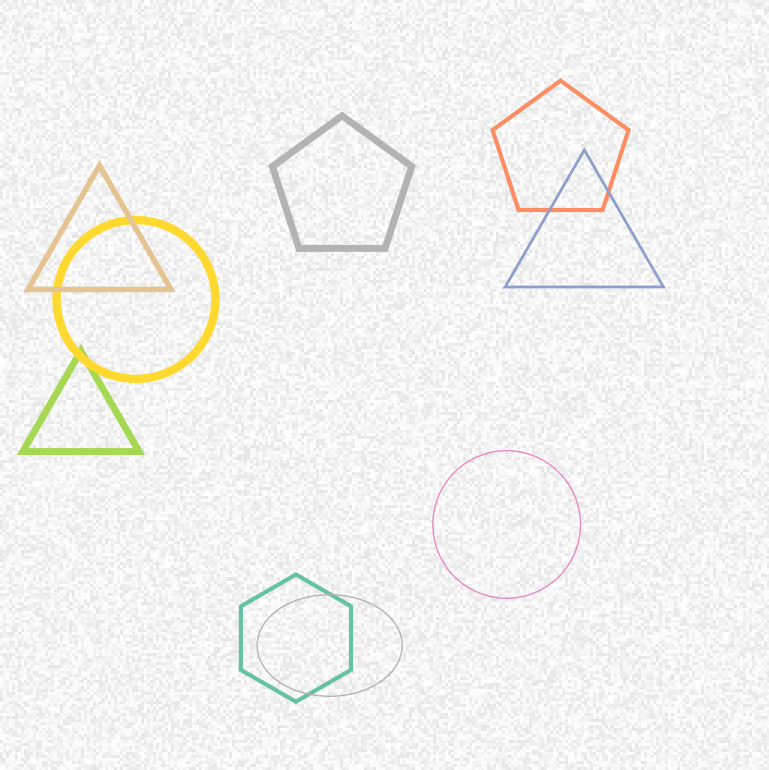[{"shape": "hexagon", "thickness": 1.5, "radius": 0.41, "center": [0.384, 0.171]}, {"shape": "pentagon", "thickness": 1.5, "radius": 0.46, "center": [0.728, 0.802]}, {"shape": "triangle", "thickness": 1, "radius": 0.59, "center": [0.759, 0.687]}, {"shape": "circle", "thickness": 0.5, "radius": 0.48, "center": [0.658, 0.319]}, {"shape": "triangle", "thickness": 2.5, "radius": 0.44, "center": [0.105, 0.457]}, {"shape": "circle", "thickness": 3, "radius": 0.52, "center": [0.177, 0.611]}, {"shape": "triangle", "thickness": 2, "radius": 0.54, "center": [0.129, 0.678]}, {"shape": "oval", "thickness": 0.5, "radius": 0.47, "center": [0.428, 0.162]}, {"shape": "pentagon", "thickness": 2.5, "radius": 0.48, "center": [0.444, 0.754]}]